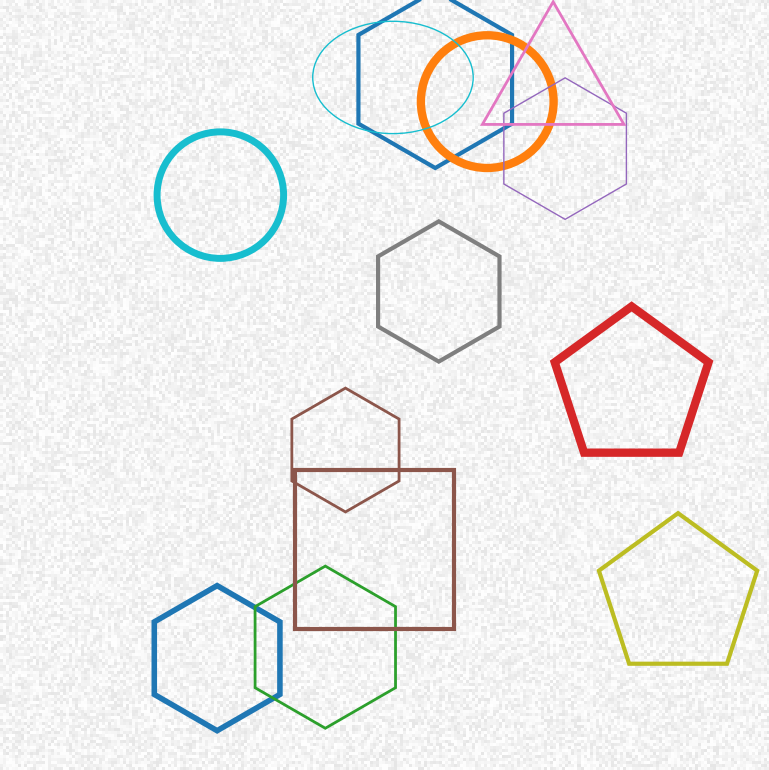[{"shape": "hexagon", "thickness": 2, "radius": 0.47, "center": [0.282, 0.145]}, {"shape": "hexagon", "thickness": 1.5, "radius": 0.58, "center": [0.565, 0.897]}, {"shape": "circle", "thickness": 3, "radius": 0.43, "center": [0.633, 0.868]}, {"shape": "hexagon", "thickness": 1, "radius": 0.53, "center": [0.422, 0.16]}, {"shape": "pentagon", "thickness": 3, "radius": 0.53, "center": [0.82, 0.497]}, {"shape": "hexagon", "thickness": 0.5, "radius": 0.46, "center": [0.734, 0.807]}, {"shape": "hexagon", "thickness": 1, "radius": 0.4, "center": [0.449, 0.416]}, {"shape": "square", "thickness": 1.5, "radius": 0.52, "center": [0.487, 0.286]}, {"shape": "triangle", "thickness": 1, "radius": 0.53, "center": [0.718, 0.891]}, {"shape": "hexagon", "thickness": 1.5, "radius": 0.46, "center": [0.57, 0.621]}, {"shape": "pentagon", "thickness": 1.5, "radius": 0.54, "center": [0.881, 0.225]}, {"shape": "oval", "thickness": 0.5, "radius": 0.52, "center": [0.51, 0.899]}, {"shape": "circle", "thickness": 2.5, "radius": 0.41, "center": [0.286, 0.747]}]